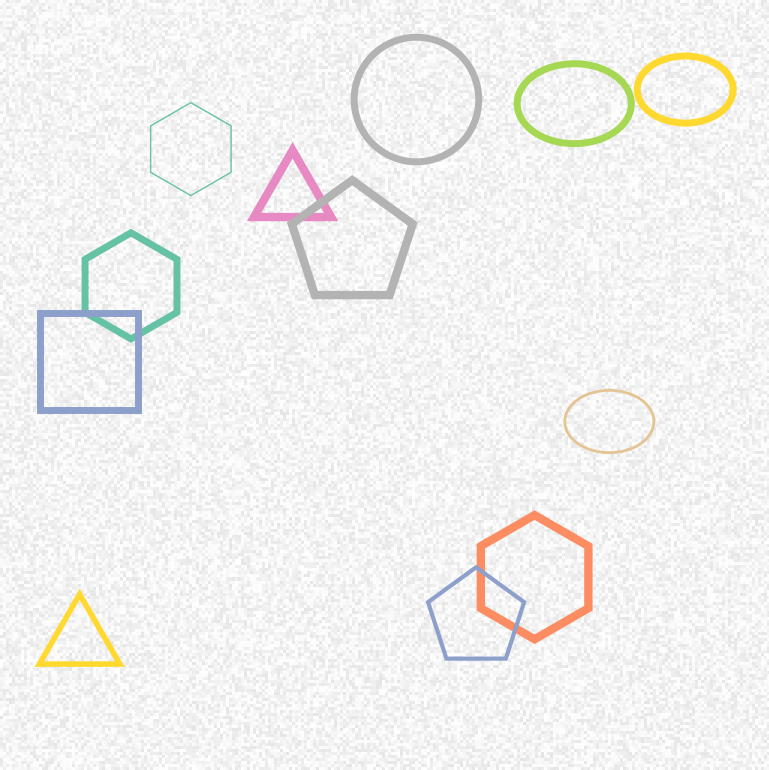[{"shape": "hexagon", "thickness": 2.5, "radius": 0.34, "center": [0.17, 0.629]}, {"shape": "hexagon", "thickness": 0.5, "radius": 0.3, "center": [0.248, 0.806]}, {"shape": "hexagon", "thickness": 3, "radius": 0.4, "center": [0.694, 0.25]}, {"shape": "square", "thickness": 2.5, "radius": 0.32, "center": [0.115, 0.531]}, {"shape": "pentagon", "thickness": 1.5, "radius": 0.33, "center": [0.618, 0.198]}, {"shape": "triangle", "thickness": 3, "radius": 0.29, "center": [0.38, 0.747]}, {"shape": "oval", "thickness": 2.5, "radius": 0.37, "center": [0.746, 0.865]}, {"shape": "triangle", "thickness": 2, "radius": 0.3, "center": [0.103, 0.168]}, {"shape": "oval", "thickness": 2.5, "radius": 0.31, "center": [0.89, 0.884]}, {"shape": "oval", "thickness": 1, "radius": 0.29, "center": [0.791, 0.453]}, {"shape": "pentagon", "thickness": 3, "radius": 0.41, "center": [0.457, 0.684]}, {"shape": "circle", "thickness": 2.5, "radius": 0.4, "center": [0.541, 0.871]}]